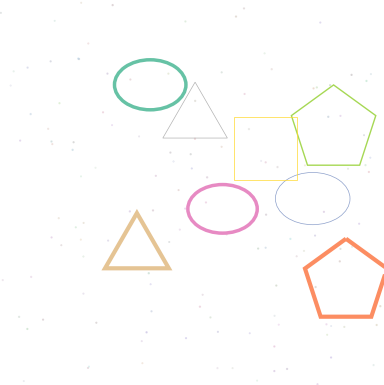[{"shape": "oval", "thickness": 2.5, "radius": 0.46, "center": [0.39, 0.78]}, {"shape": "pentagon", "thickness": 3, "radius": 0.56, "center": [0.899, 0.268]}, {"shape": "oval", "thickness": 0.5, "radius": 0.48, "center": [0.812, 0.484]}, {"shape": "oval", "thickness": 2.5, "radius": 0.45, "center": [0.578, 0.458]}, {"shape": "pentagon", "thickness": 1, "radius": 0.58, "center": [0.866, 0.664]}, {"shape": "square", "thickness": 0.5, "radius": 0.41, "center": [0.69, 0.614]}, {"shape": "triangle", "thickness": 3, "radius": 0.48, "center": [0.356, 0.351]}, {"shape": "triangle", "thickness": 0.5, "radius": 0.48, "center": [0.507, 0.69]}]